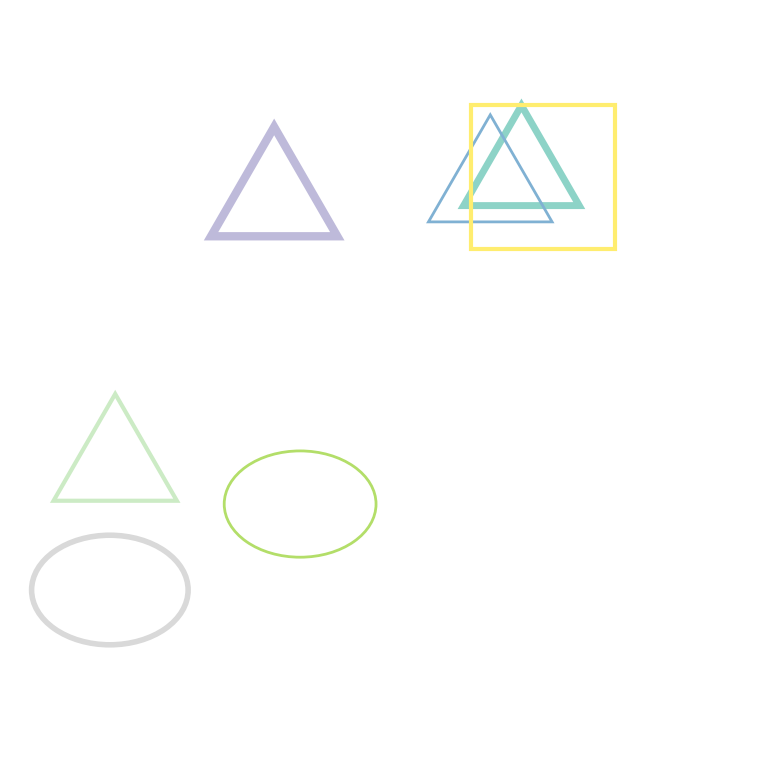[{"shape": "triangle", "thickness": 2.5, "radius": 0.43, "center": [0.677, 0.776]}, {"shape": "triangle", "thickness": 3, "radius": 0.47, "center": [0.356, 0.74]}, {"shape": "triangle", "thickness": 1, "radius": 0.46, "center": [0.637, 0.758]}, {"shape": "oval", "thickness": 1, "radius": 0.49, "center": [0.39, 0.345]}, {"shape": "oval", "thickness": 2, "radius": 0.51, "center": [0.143, 0.234]}, {"shape": "triangle", "thickness": 1.5, "radius": 0.46, "center": [0.15, 0.396]}, {"shape": "square", "thickness": 1.5, "radius": 0.47, "center": [0.705, 0.77]}]